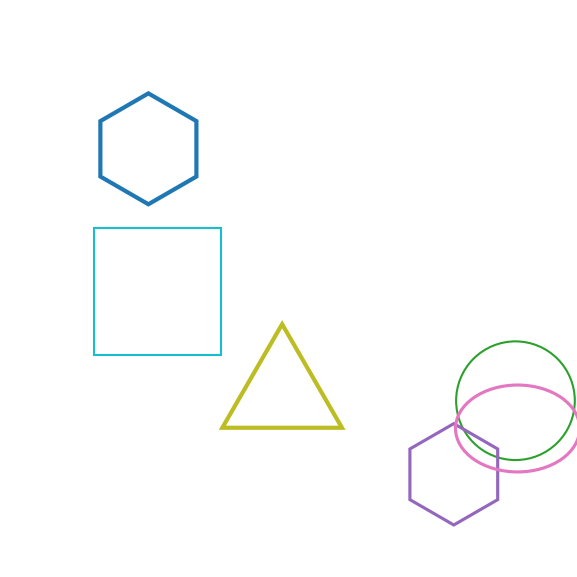[{"shape": "hexagon", "thickness": 2, "radius": 0.48, "center": [0.257, 0.741]}, {"shape": "circle", "thickness": 1, "radius": 0.51, "center": [0.893, 0.305]}, {"shape": "hexagon", "thickness": 1.5, "radius": 0.44, "center": [0.786, 0.178]}, {"shape": "oval", "thickness": 1.5, "radius": 0.54, "center": [0.896, 0.257]}, {"shape": "triangle", "thickness": 2, "radius": 0.6, "center": [0.489, 0.318]}, {"shape": "square", "thickness": 1, "radius": 0.55, "center": [0.273, 0.494]}]